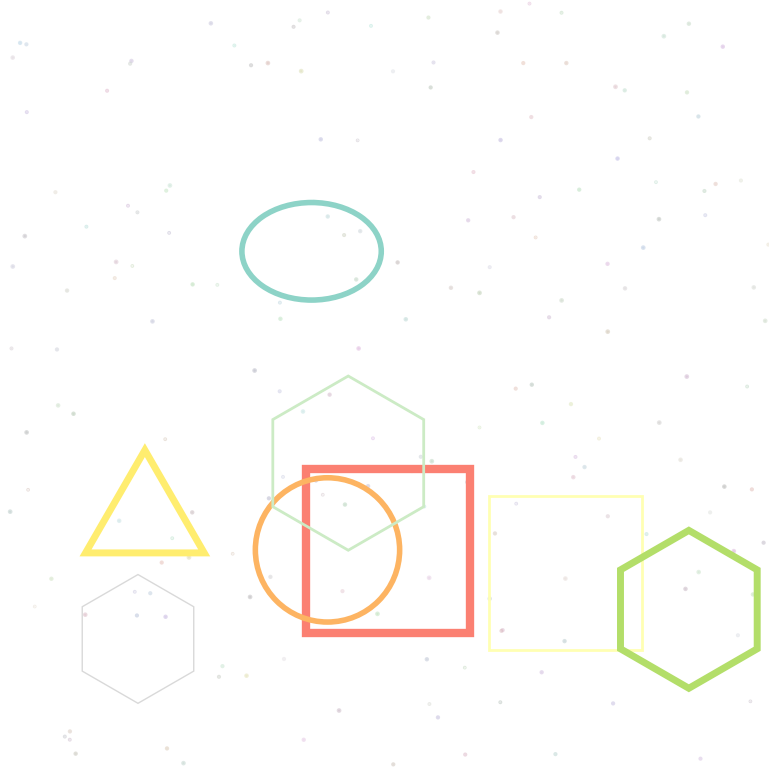[{"shape": "oval", "thickness": 2, "radius": 0.45, "center": [0.405, 0.674]}, {"shape": "square", "thickness": 1, "radius": 0.5, "center": [0.735, 0.256]}, {"shape": "square", "thickness": 3, "radius": 0.53, "center": [0.504, 0.285]}, {"shape": "circle", "thickness": 2, "radius": 0.47, "center": [0.425, 0.286]}, {"shape": "hexagon", "thickness": 2.5, "radius": 0.51, "center": [0.895, 0.209]}, {"shape": "hexagon", "thickness": 0.5, "radius": 0.42, "center": [0.179, 0.17]}, {"shape": "hexagon", "thickness": 1, "radius": 0.57, "center": [0.452, 0.399]}, {"shape": "triangle", "thickness": 2.5, "radius": 0.44, "center": [0.188, 0.326]}]